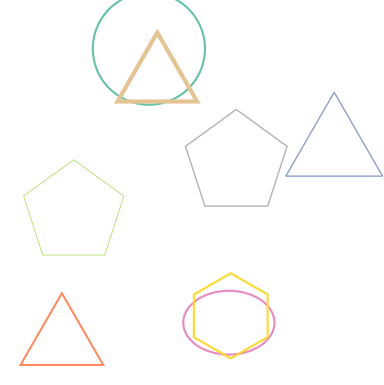[{"shape": "circle", "thickness": 1.5, "radius": 0.73, "center": [0.387, 0.874]}, {"shape": "triangle", "thickness": 1.5, "radius": 0.62, "center": [0.161, 0.114]}, {"shape": "triangle", "thickness": 1, "radius": 0.73, "center": [0.868, 0.615]}, {"shape": "oval", "thickness": 1.5, "radius": 0.59, "center": [0.594, 0.162]}, {"shape": "pentagon", "thickness": 0.5, "radius": 0.68, "center": [0.192, 0.448]}, {"shape": "hexagon", "thickness": 1.5, "radius": 0.55, "center": [0.599, 0.18]}, {"shape": "triangle", "thickness": 3, "radius": 0.6, "center": [0.409, 0.796]}, {"shape": "pentagon", "thickness": 1, "radius": 0.69, "center": [0.614, 0.577]}]